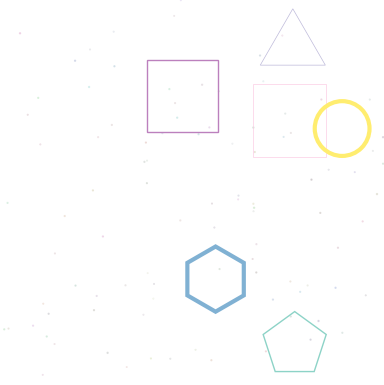[{"shape": "pentagon", "thickness": 1, "radius": 0.43, "center": [0.765, 0.105]}, {"shape": "triangle", "thickness": 0.5, "radius": 0.49, "center": [0.761, 0.88]}, {"shape": "hexagon", "thickness": 3, "radius": 0.42, "center": [0.56, 0.275]}, {"shape": "square", "thickness": 0.5, "radius": 0.47, "center": [0.751, 0.687]}, {"shape": "square", "thickness": 1, "radius": 0.47, "center": [0.474, 0.749]}, {"shape": "circle", "thickness": 3, "radius": 0.36, "center": [0.889, 0.666]}]